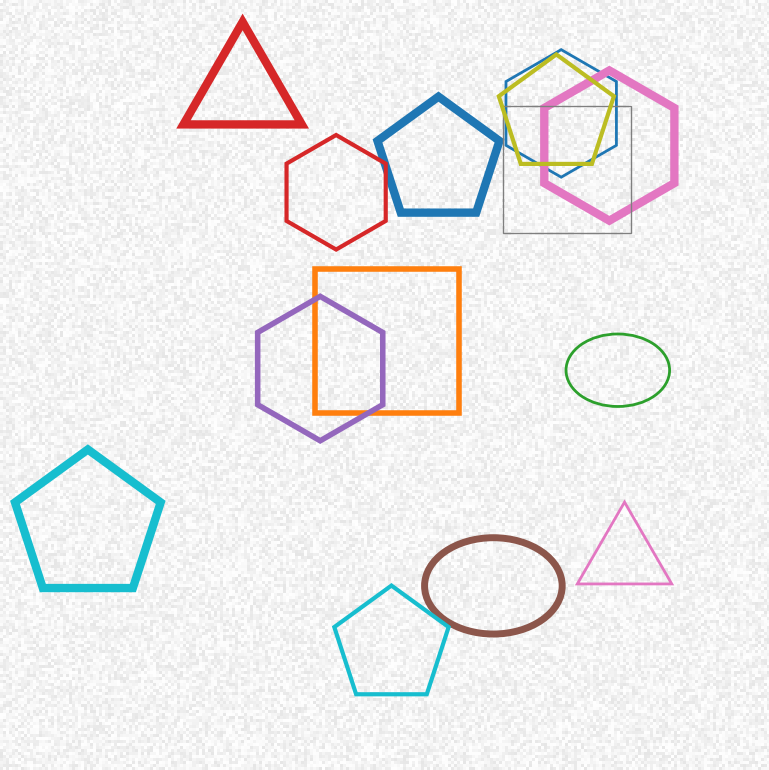[{"shape": "pentagon", "thickness": 3, "radius": 0.42, "center": [0.569, 0.791]}, {"shape": "hexagon", "thickness": 1, "radius": 0.41, "center": [0.729, 0.853]}, {"shape": "square", "thickness": 2, "radius": 0.47, "center": [0.502, 0.557]}, {"shape": "oval", "thickness": 1, "radius": 0.34, "center": [0.802, 0.519]}, {"shape": "triangle", "thickness": 3, "radius": 0.44, "center": [0.315, 0.883]}, {"shape": "hexagon", "thickness": 1.5, "radius": 0.37, "center": [0.437, 0.75]}, {"shape": "hexagon", "thickness": 2, "radius": 0.47, "center": [0.416, 0.521]}, {"shape": "oval", "thickness": 2.5, "radius": 0.45, "center": [0.641, 0.239]}, {"shape": "triangle", "thickness": 1, "radius": 0.35, "center": [0.811, 0.277]}, {"shape": "hexagon", "thickness": 3, "radius": 0.49, "center": [0.791, 0.811]}, {"shape": "square", "thickness": 0.5, "radius": 0.41, "center": [0.736, 0.78]}, {"shape": "pentagon", "thickness": 1.5, "radius": 0.39, "center": [0.723, 0.851]}, {"shape": "pentagon", "thickness": 1.5, "radius": 0.39, "center": [0.508, 0.161]}, {"shape": "pentagon", "thickness": 3, "radius": 0.5, "center": [0.114, 0.317]}]